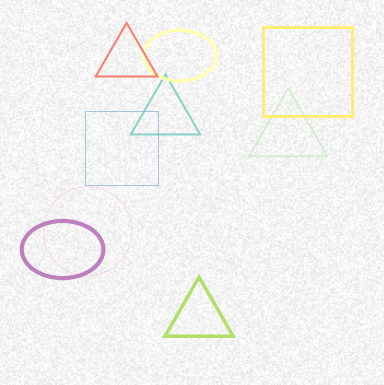[{"shape": "triangle", "thickness": 1.5, "radius": 0.52, "center": [0.43, 0.703]}, {"shape": "oval", "thickness": 2.5, "radius": 0.47, "center": [0.467, 0.856]}, {"shape": "triangle", "thickness": 1.5, "radius": 0.46, "center": [0.329, 0.848]}, {"shape": "square", "thickness": 0.5, "radius": 0.48, "center": [0.315, 0.616]}, {"shape": "triangle", "thickness": 2.5, "radius": 0.51, "center": [0.517, 0.178]}, {"shape": "circle", "thickness": 0.5, "radius": 0.58, "center": [0.228, 0.399]}, {"shape": "oval", "thickness": 3, "radius": 0.53, "center": [0.163, 0.352]}, {"shape": "triangle", "thickness": 1, "radius": 0.59, "center": [0.749, 0.653]}, {"shape": "square", "thickness": 2, "radius": 0.58, "center": [0.798, 0.813]}]